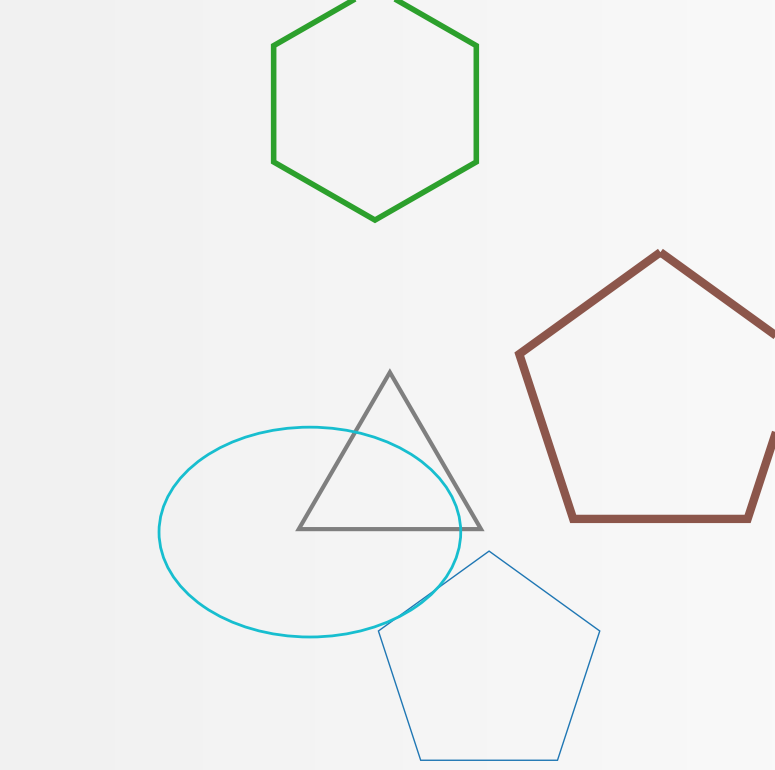[{"shape": "pentagon", "thickness": 0.5, "radius": 0.75, "center": [0.631, 0.134]}, {"shape": "hexagon", "thickness": 2, "radius": 0.75, "center": [0.484, 0.865]}, {"shape": "pentagon", "thickness": 3, "radius": 0.96, "center": [0.852, 0.481]}, {"shape": "triangle", "thickness": 1.5, "radius": 0.68, "center": [0.503, 0.381]}, {"shape": "oval", "thickness": 1, "radius": 0.97, "center": [0.4, 0.309]}]